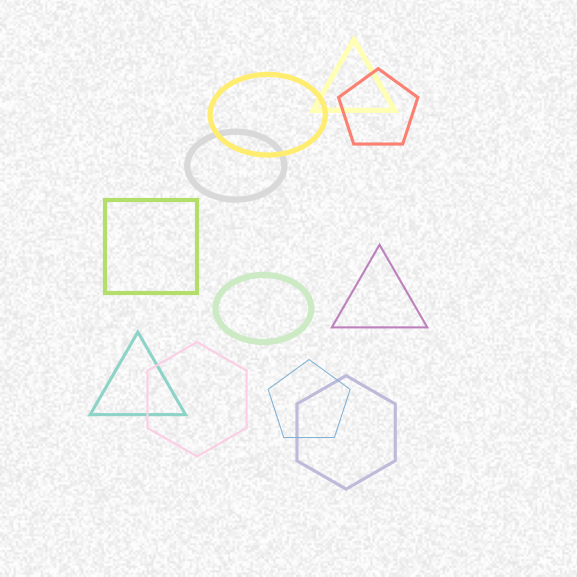[{"shape": "triangle", "thickness": 1.5, "radius": 0.48, "center": [0.239, 0.329]}, {"shape": "triangle", "thickness": 2.5, "radius": 0.41, "center": [0.613, 0.849]}, {"shape": "hexagon", "thickness": 1.5, "radius": 0.49, "center": [0.599, 0.25]}, {"shape": "pentagon", "thickness": 1.5, "radius": 0.36, "center": [0.655, 0.808]}, {"shape": "pentagon", "thickness": 0.5, "radius": 0.37, "center": [0.535, 0.302]}, {"shape": "square", "thickness": 2, "radius": 0.4, "center": [0.262, 0.573]}, {"shape": "hexagon", "thickness": 1, "radius": 0.5, "center": [0.341, 0.308]}, {"shape": "oval", "thickness": 3, "radius": 0.42, "center": [0.408, 0.712]}, {"shape": "triangle", "thickness": 1, "radius": 0.48, "center": [0.657, 0.48]}, {"shape": "oval", "thickness": 3, "radius": 0.41, "center": [0.456, 0.465]}, {"shape": "oval", "thickness": 2.5, "radius": 0.5, "center": [0.464, 0.801]}]